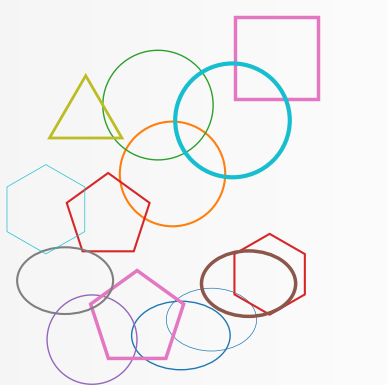[{"shape": "oval", "thickness": 1, "radius": 0.64, "center": [0.467, 0.129]}, {"shape": "oval", "thickness": 0.5, "radius": 0.58, "center": [0.546, 0.17]}, {"shape": "circle", "thickness": 1.5, "radius": 0.68, "center": [0.445, 0.548]}, {"shape": "circle", "thickness": 1, "radius": 0.71, "center": [0.408, 0.727]}, {"shape": "hexagon", "thickness": 1.5, "radius": 0.52, "center": [0.696, 0.288]}, {"shape": "pentagon", "thickness": 1.5, "radius": 0.56, "center": [0.279, 0.438]}, {"shape": "circle", "thickness": 1, "radius": 0.58, "center": [0.237, 0.118]}, {"shape": "oval", "thickness": 2.5, "radius": 0.61, "center": [0.641, 0.263]}, {"shape": "square", "thickness": 2.5, "radius": 0.53, "center": [0.713, 0.849]}, {"shape": "pentagon", "thickness": 2.5, "radius": 0.63, "center": [0.354, 0.171]}, {"shape": "oval", "thickness": 1.5, "radius": 0.62, "center": [0.168, 0.271]}, {"shape": "triangle", "thickness": 2, "radius": 0.54, "center": [0.221, 0.696]}, {"shape": "hexagon", "thickness": 0.5, "radius": 0.58, "center": [0.118, 0.456]}, {"shape": "circle", "thickness": 3, "radius": 0.74, "center": [0.6, 0.687]}]